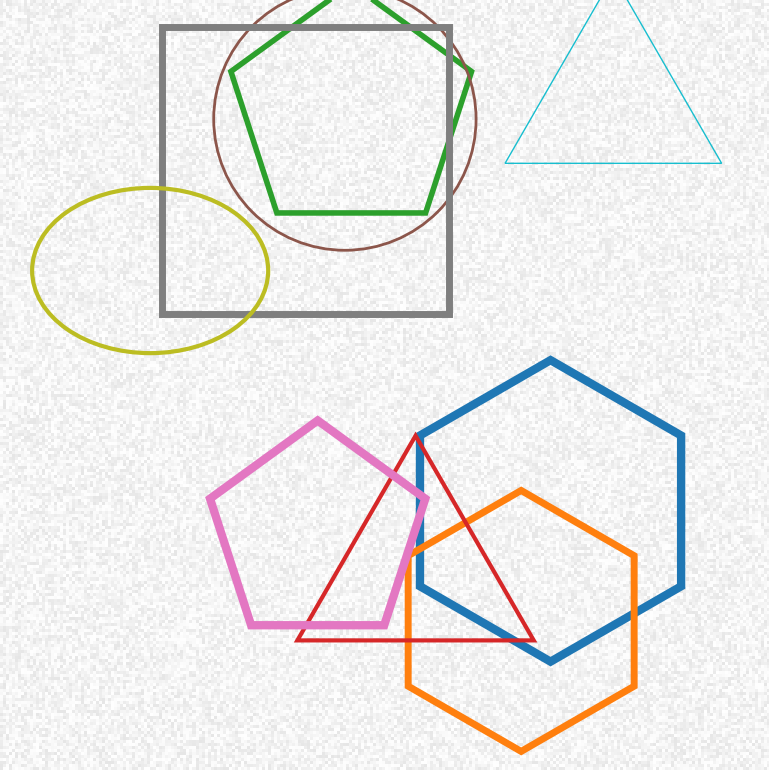[{"shape": "hexagon", "thickness": 3, "radius": 0.98, "center": [0.715, 0.337]}, {"shape": "hexagon", "thickness": 2.5, "radius": 0.85, "center": [0.677, 0.194]}, {"shape": "pentagon", "thickness": 2, "radius": 0.82, "center": [0.456, 0.856]}, {"shape": "triangle", "thickness": 1.5, "radius": 0.89, "center": [0.54, 0.257]}, {"shape": "circle", "thickness": 1, "radius": 0.85, "center": [0.448, 0.845]}, {"shape": "pentagon", "thickness": 3, "radius": 0.73, "center": [0.413, 0.307]}, {"shape": "square", "thickness": 2.5, "radius": 0.93, "center": [0.397, 0.778]}, {"shape": "oval", "thickness": 1.5, "radius": 0.77, "center": [0.195, 0.649]}, {"shape": "triangle", "thickness": 0.5, "radius": 0.81, "center": [0.797, 0.869]}]